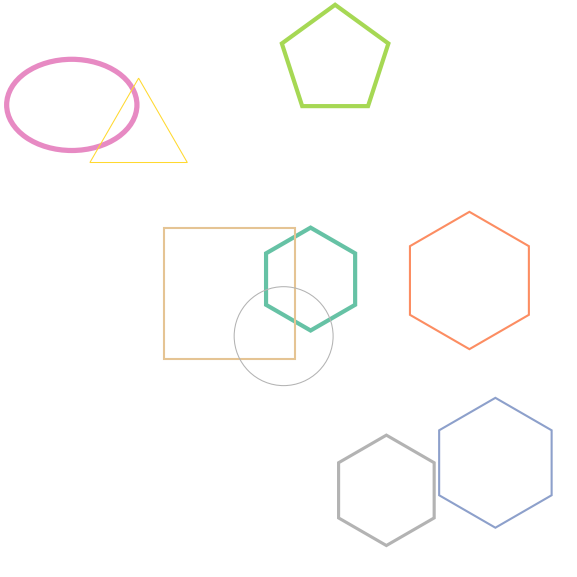[{"shape": "hexagon", "thickness": 2, "radius": 0.45, "center": [0.538, 0.516]}, {"shape": "hexagon", "thickness": 1, "radius": 0.59, "center": [0.813, 0.513]}, {"shape": "hexagon", "thickness": 1, "radius": 0.56, "center": [0.858, 0.198]}, {"shape": "oval", "thickness": 2.5, "radius": 0.56, "center": [0.124, 0.818]}, {"shape": "pentagon", "thickness": 2, "radius": 0.49, "center": [0.58, 0.894]}, {"shape": "triangle", "thickness": 0.5, "radius": 0.49, "center": [0.24, 0.766]}, {"shape": "square", "thickness": 1, "radius": 0.57, "center": [0.397, 0.491]}, {"shape": "hexagon", "thickness": 1.5, "radius": 0.48, "center": [0.669, 0.15]}, {"shape": "circle", "thickness": 0.5, "radius": 0.43, "center": [0.491, 0.417]}]